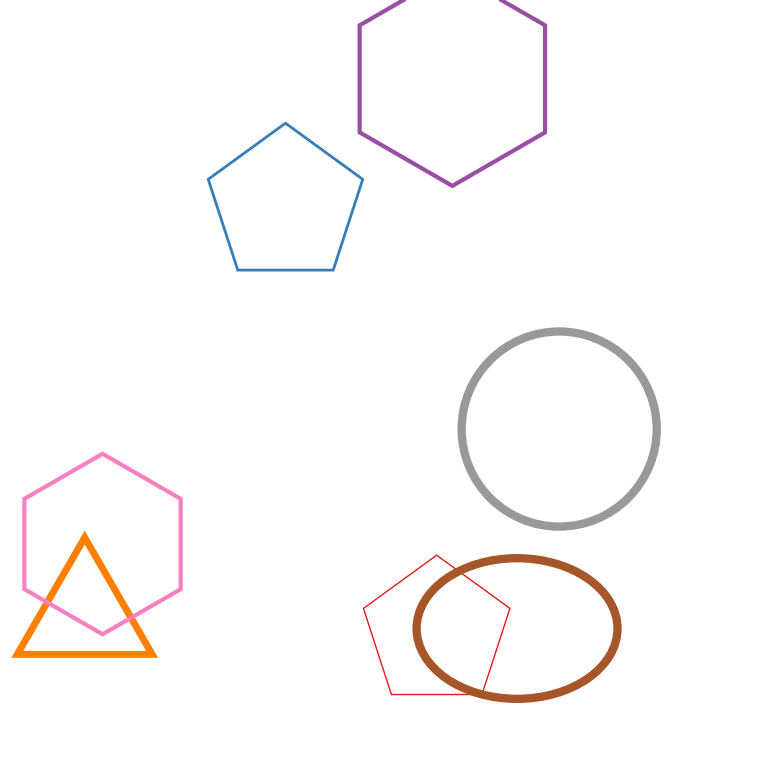[{"shape": "pentagon", "thickness": 0.5, "radius": 0.5, "center": [0.567, 0.179]}, {"shape": "pentagon", "thickness": 1, "radius": 0.53, "center": [0.371, 0.735]}, {"shape": "hexagon", "thickness": 1.5, "radius": 0.7, "center": [0.587, 0.898]}, {"shape": "triangle", "thickness": 2.5, "radius": 0.51, "center": [0.11, 0.201]}, {"shape": "oval", "thickness": 3, "radius": 0.65, "center": [0.671, 0.184]}, {"shape": "hexagon", "thickness": 1.5, "radius": 0.59, "center": [0.133, 0.293]}, {"shape": "circle", "thickness": 3, "radius": 0.63, "center": [0.726, 0.443]}]